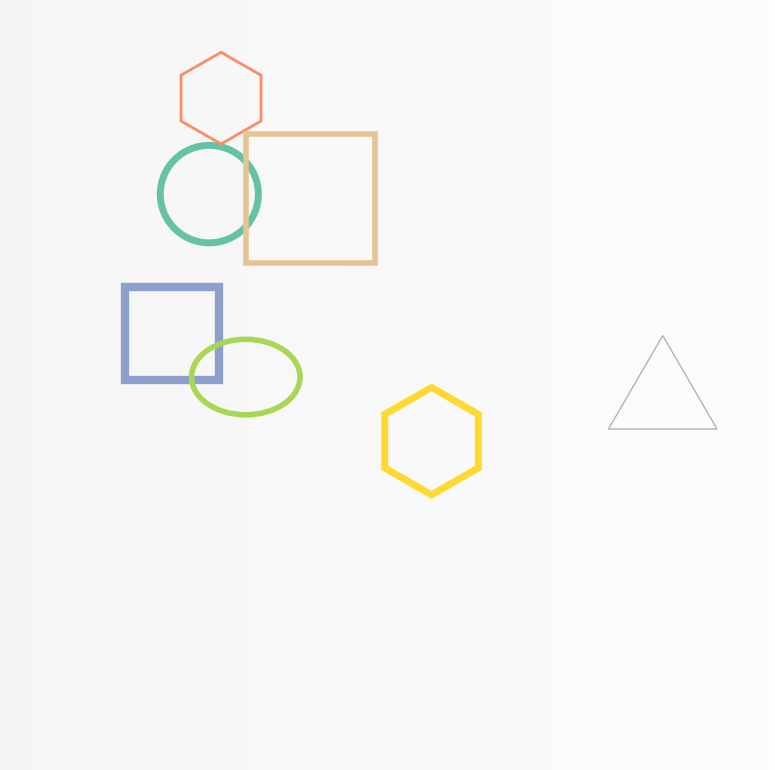[{"shape": "circle", "thickness": 2.5, "radius": 0.32, "center": [0.27, 0.748]}, {"shape": "hexagon", "thickness": 1, "radius": 0.3, "center": [0.285, 0.873]}, {"shape": "square", "thickness": 3, "radius": 0.3, "center": [0.222, 0.567]}, {"shape": "oval", "thickness": 2, "radius": 0.35, "center": [0.317, 0.51]}, {"shape": "hexagon", "thickness": 2.5, "radius": 0.35, "center": [0.557, 0.427]}, {"shape": "square", "thickness": 2, "radius": 0.42, "center": [0.401, 0.742]}, {"shape": "triangle", "thickness": 0.5, "radius": 0.4, "center": [0.855, 0.483]}]